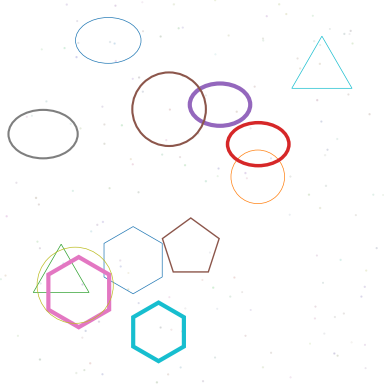[{"shape": "hexagon", "thickness": 0.5, "radius": 0.44, "center": [0.346, 0.324]}, {"shape": "oval", "thickness": 0.5, "radius": 0.43, "center": [0.281, 0.895]}, {"shape": "circle", "thickness": 0.5, "radius": 0.35, "center": [0.67, 0.541]}, {"shape": "triangle", "thickness": 0.5, "radius": 0.42, "center": [0.159, 0.282]}, {"shape": "oval", "thickness": 2.5, "radius": 0.4, "center": [0.671, 0.626]}, {"shape": "oval", "thickness": 3, "radius": 0.39, "center": [0.571, 0.728]}, {"shape": "circle", "thickness": 1.5, "radius": 0.48, "center": [0.439, 0.716]}, {"shape": "pentagon", "thickness": 1, "radius": 0.39, "center": [0.496, 0.356]}, {"shape": "hexagon", "thickness": 3, "radius": 0.46, "center": [0.205, 0.241]}, {"shape": "oval", "thickness": 1.5, "radius": 0.45, "center": [0.112, 0.652]}, {"shape": "circle", "thickness": 0.5, "radius": 0.49, "center": [0.195, 0.259]}, {"shape": "triangle", "thickness": 0.5, "radius": 0.45, "center": [0.836, 0.816]}, {"shape": "hexagon", "thickness": 3, "radius": 0.38, "center": [0.412, 0.138]}]